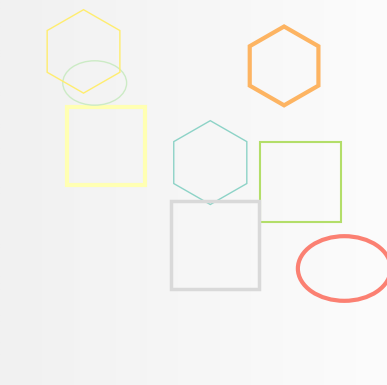[{"shape": "hexagon", "thickness": 1, "radius": 0.54, "center": [0.543, 0.578]}, {"shape": "square", "thickness": 3, "radius": 0.5, "center": [0.274, 0.621]}, {"shape": "oval", "thickness": 3, "radius": 0.6, "center": [0.889, 0.303]}, {"shape": "hexagon", "thickness": 3, "radius": 0.51, "center": [0.733, 0.829]}, {"shape": "square", "thickness": 1.5, "radius": 0.52, "center": [0.776, 0.528]}, {"shape": "square", "thickness": 2.5, "radius": 0.57, "center": [0.555, 0.364]}, {"shape": "oval", "thickness": 1, "radius": 0.41, "center": [0.244, 0.784]}, {"shape": "hexagon", "thickness": 1, "radius": 0.54, "center": [0.216, 0.866]}]